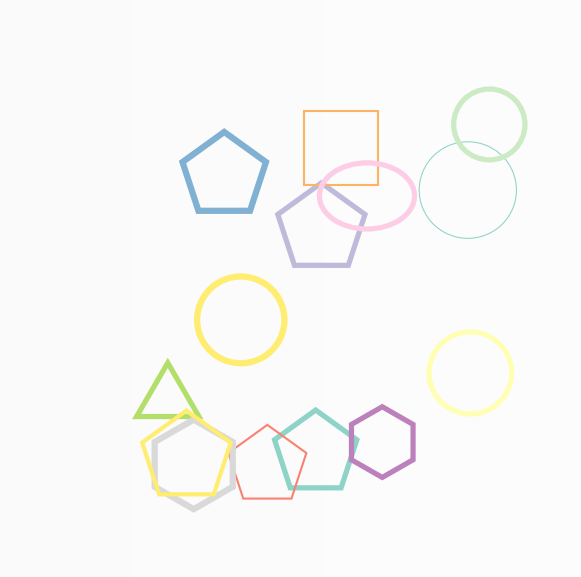[{"shape": "pentagon", "thickness": 2.5, "radius": 0.37, "center": [0.543, 0.215]}, {"shape": "circle", "thickness": 0.5, "radius": 0.42, "center": [0.805, 0.67]}, {"shape": "circle", "thickness": 2.5, "radius": 0.36, "center": [0.809, 0.353]}, {"shape": "pentagon", "thickness": 2.5, "radius": 0.39, "center": [0.553, 0.603]}, {"shape": "pentagon", "thickness": 1, "radius": 0.35, "center": [0.46, 0.193]}, {"shape": "pentagon", "thickness": 3, "radius": 0.38, "center": [0.386, 0.695]}, {"shape": "square", "thickness": 1, "radius": 0.32, "center": [0.586, 0.742]}, {"shape": "triangle", "thickness": 2.5, "radius": 0.31, "center": [0.289, 0.309]}, {"shape": "oval", "thickness": 2.5, "radius": 0.41, "center": [0.631, 0.66]}, {"shape": "hexagon", "thickness": 3, "radius": 0.39, "center": [0.333, 0.195]}, {"shape": "hexagon", "thickness": 2.5, "radius": 0.31, "center": [0.658, 0.234]}, {"shape": "circle", "thickness": 2.5, "radius": 0.31, "center": [0.842, 0.784]}, {"shape": "circle", "thickness": 3, "radius": 0.38, "center": [0.414, 0.445]}, {"shape": "pentagon", "thickness": 2, "radius": 0.4, "center": [0.321, 0.208]}]